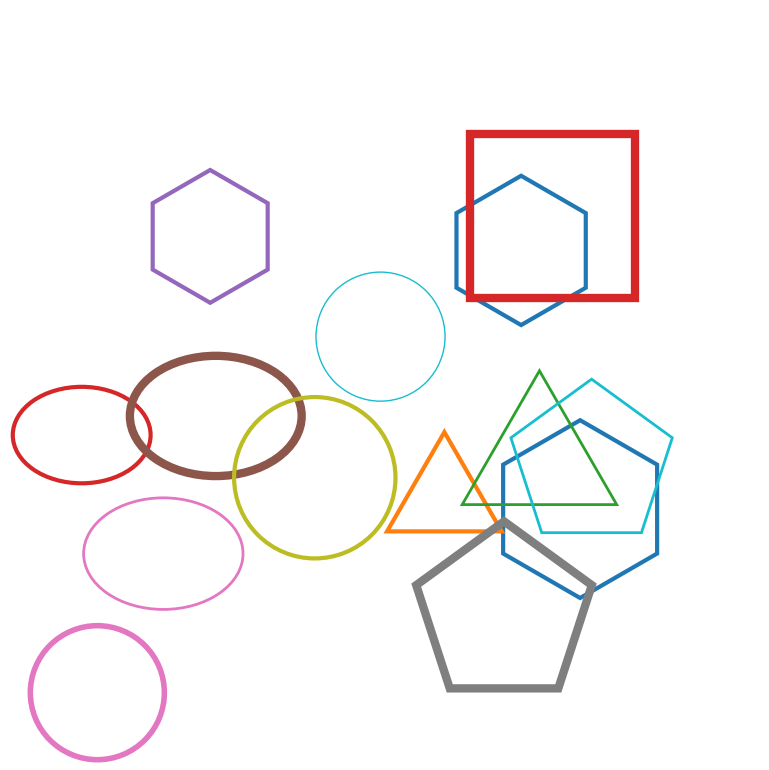[{"shape": "hexagon", "thickness": 1.5, "radius": 0.58, "center": [0.753, 0.339]}, {"shape": "hexagon", "thickness": 1.5, "radius": 0.48, "center": [0.677, 0.675]}, {"shape": "triangle", "thickness": 1.5, "radius": 0.43, "center": [0.577, 0.353]}, {"shape": "triangle", "thickness": 1, "radius": 0.58, "center": [0.701, 0.403]}, {"shape": "oval", "thickness": 1.5, "radius": 0.45, "center": [0.106, 0.435]}, {"shape": "square", "thickness": 3, "radius": 0.53, "center": [0.718, 0.719]}, {"shape": "hexagon", "thickness": 1.5, "radius": 0.43, "center": [0.273, 0.693]}, {"shape": "oval", "thickness": 3, "radius": 0.56, "center": [0.28, 0.46]}, {"shape": "circle", "thickness": 2, "radius": 0.44, "center": [0.126, 0.1]}, {"shape": "oval", "thickness": 1, "radius": 0.52, "center": [0.212, 0.281]}, {"shape": "pentagon", "thickness": 3, "radius": 0.6, "center": [0.655, 0.203]}, {"shape": "circle", "thickness": 1.5, "radius": 0.52, "center": [0.409, 0.38]}, {"shape": "pentagon", "thickness": 1, "radius": 0.55, "center": [0.768, 0.397]}, {"shape": "circle", "thickness": 0.5, "radius": 0.42, "center": [0.494, 0.563]}]